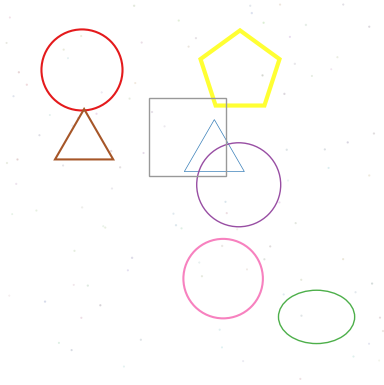[{"shape": "circle", "thickness": 1.5, "radius": 0.53, "center": [0.213, 0.818]}, {"shape": "triangle", "thickness": 0.5, "radius": 0.45, "center": [0.557, 0.599]}, {"shape": "oval", "thickness": 1, "radius": 0.49, "center": [0.822, 0.177]}, {"shape": "circle", "thickness": 1, "radius": 0.55, "center": [0.62, 0.52]}, {"shape": "pentagon", "thickness": 3, "radius": 0.54, "center": [0.623, 0.813]}, {"shape": "triangle", "thickness": 1.5, "radius": 0.44, "center": [0.218, 0.63]}, {"shape": "circle", "thickness": 1.5, "radius": 0.52, "center": [0.58, 0.276]}, {"shape": "square", "thickness": 1, "radius": 0.5, "center": [0.486, 0.644]}]